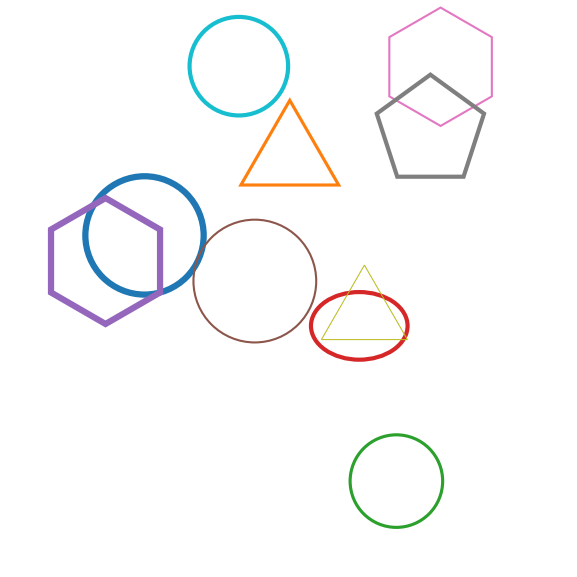[{"shape": "circle", "thickness": 3, "radius": 0.51, "center": [0.25, 0.591]}, {"shape": "triangle", "thickness": 1.5, "radius": 0.49, "center": [0.502, 0.728]}, {"shape": "circle", "thickness": 1.5, "radius": 0.4, "center": [0.686, 0.166]}, {"shape": "oval", "thickness": 2, "radius": 0.42, "center": [0.622, 0.435]}, {"shape": "hexagon", "thickness": 3, "radius": 0.55, "center": [0.183, 0.547]}, {"shape": "circle", "thickness": 1, "radius": 0.53, "center": [0.441, 0.512]}, {"shape": "hexagon", "thickness": 1, "radius": 0.51, "center": [0.763, 0.884]}, {"shape": "pentagon", "thickness": 2, "radius": 0.49, "center": [0.745, 0.772]}, {"shape": "triangle", "thickness": 0.5, "radius": 0.43, "center": [0.631, 0.454]}, {"shape": "circle", "thickness": 2, "radius": 0.43, "center": [0.414, 0.885]}]